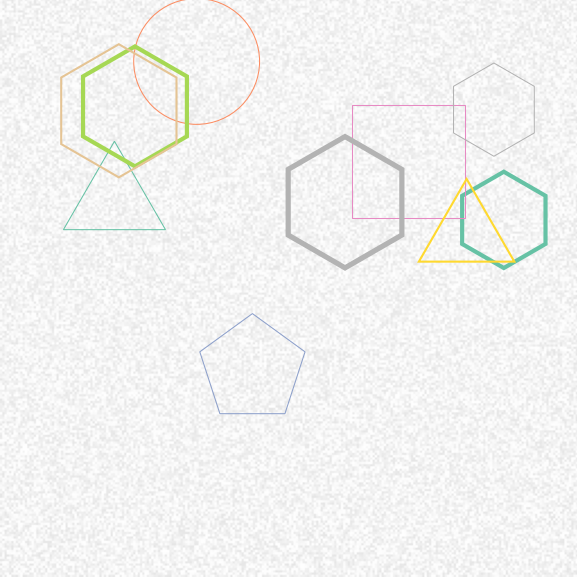[{"shape": "triangle", "thickness": 0.5, "radius": 0.51, "center": [0.198, 0.652]}, {"shape": "hexagon", "thickness": 2, "radius": 0.42, "center": [0.872, 0.618]}, {"shape": "circle", "thickness": 0.5, "radius": 0.54, "center": [0.34, 0.893]}, {"shape": "pentagon", "thickness": 0.5, "radius": 0.48, "center": [0.437, 0.36]}, {"shape": "square", "thickness": 0.5, "radius": 0.49, "center": [0.707, 0.719]}, {"shape": "hexagon", "thickness": 2, "radius": 0.52, "center": [0.234, 0.815]}, {"shape": "triangle", "thickness": 1, "radius": 0.48, "center": [0.808, 0.594]}, {"shape": "hexagon", "thickness": 1, "radius": 0.58, "center": [0.206, 0.807]}, {"shape": "hexagon", "thickness": 2.5, "radius": 0.57, "center": [0.597, 0.649]}, {"shape": "hexagon", "thickness": 0.5, "radius": 0.4, "center": [0.855, 0.809]}]